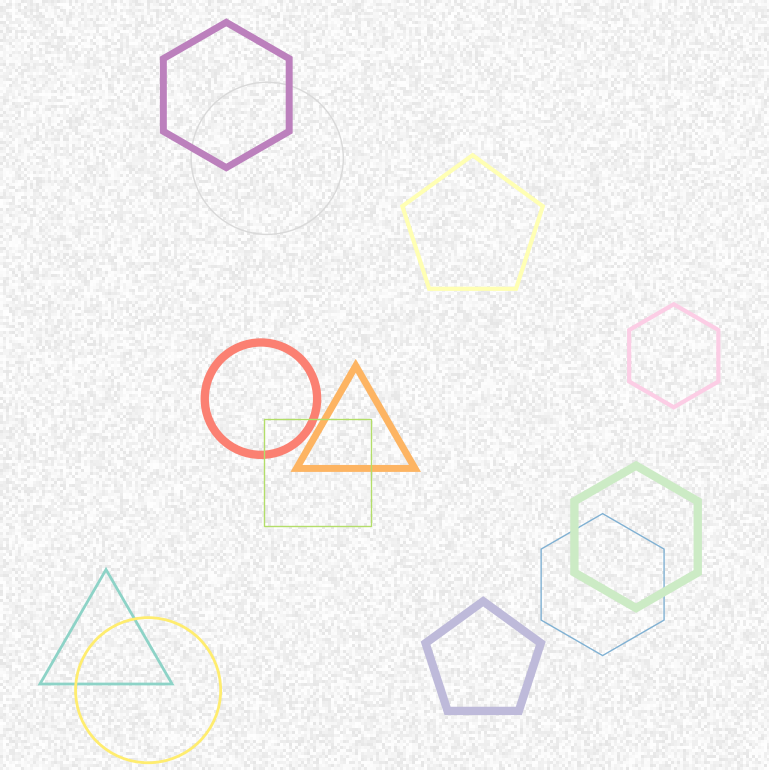[{"shape": "triangle", "thickness": 1, "radius": 0.5, "center": [0.138, 0.161]}, {"shape": "pentagon", "thickness": 1.5, "radius": 0.48, "center": [0.614, 0.703]}, {"shape": "pentagon", "thickness": 3, "radius": 0.39, "center": [0.628, 0.14]}, {"shape": "circle", "thickness": 3, "radius": 0.36, "center": [0.339, 0.482]}, {"shape": "hexagon", "thickness": 0.5, "radius": 0.46, "center": [0.783, 0.241]}, {"shape": "triangle", "thickness": 2.5, "radius": 0.44, "center": [0.462, 0.436]}, {"shape": "square", "thickness": 0.5, "radius": 0.35, "center": [0.412, 0.386]}, {"shape": "hexagon", "thickness": 1.5, "radius": 0.33, "center": [0.875, 0.538]}, {"shape": "circle", "thickness": 0.5, "radius": 0.49, "center": [0.347, 0.794]}, {"shape": "hexagon", "thickness": 2.5, "radius": 0.47, "center": [0.294, 0.877]}, {"shape": "hexagon", "thickness": 3, "radius": 0.46, "center": [0.826, 0.303]}, {"shape": "circle", "thickness": 1, "radius": 0.47, "center": [0.192, 0.104]}]